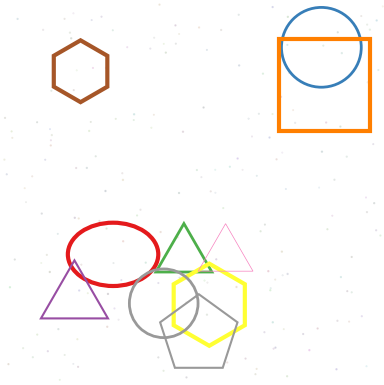[{"shape": "oval", "thickness": 3, "radius": 0.59, "center": [0.294, 0.339]}, {"shape": "circle", "thickness": 2, "radius": 0.52, "center": [0.835, 0.877]}, {"shape": "triangle", "thickness": 2, "radius": 0.42, "center": [0.478, 0.335]}, {"shape": "triangle", "thickness": 1.5, "radius": 0.5, "center": [0.193, 0.223]}, {"shape": "square", "thickness": 3, "radius": 0.59, "center": [0.843, 0.779]}, {"shape": "hexagon", "thickness": 3, "radius": 0.53, "center": [0.544, 0.209]}, {"shape": "hexagon", "thickness": 3, "radius": 0.4, "center": [0.209, 0.815]}, {"shape": "triangle", "thickness": 0.5, "radius": 0.41, "center": [0.586, 0.337]}, {"shape": "pentagon", "thickness": 1.5, "radius": 0.53, "center": [0.516, 0.13]}, {"shape": "circle", "thickness": 2, "radius": 0.45, "center": [0.425, 0.212]}]